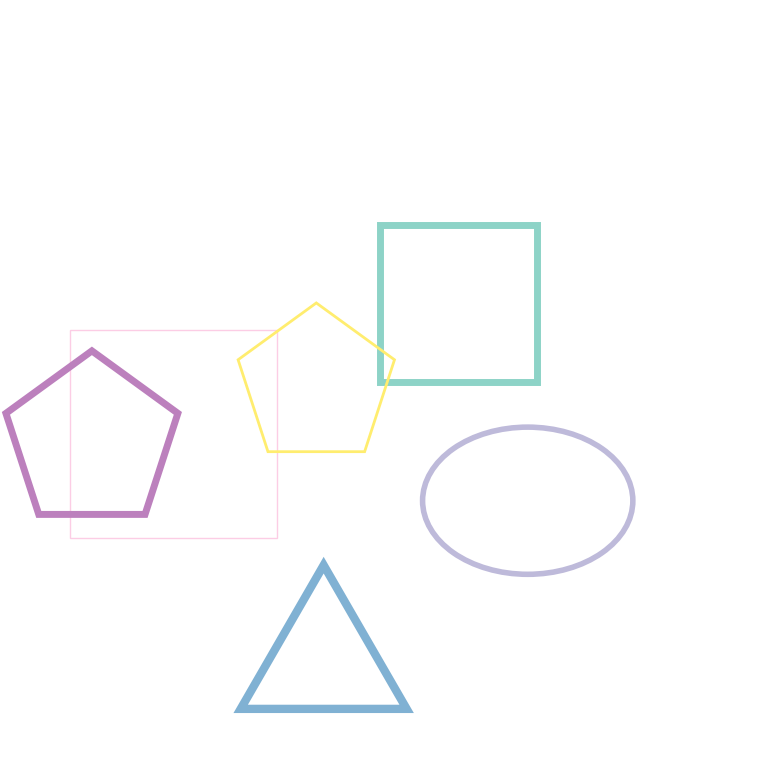[{"shape": "square", "thickness": 2.5, "radius": 0.51, "center": [0.595, 0.606]}, {"shape": "oval", "thickness": 2, "radius": 0.68, "center": [0.685, 0.35]}, {"shape": "triangle", "thickness": 3, "radius": 0.62, "center": [0.42, 0.142]}, {"shape": "square", "thickness": 0.5, "radius": 0.67, "center": [0.225, 0.437]}, {"shape": "pentagon", "thickness": 2.5, "radius": 0.59, "center": [0.119, 0.427]}, {"shape": "pentagon", "thickness": 1, "radius": 0.53, "center": [0.411, 0.5]}]